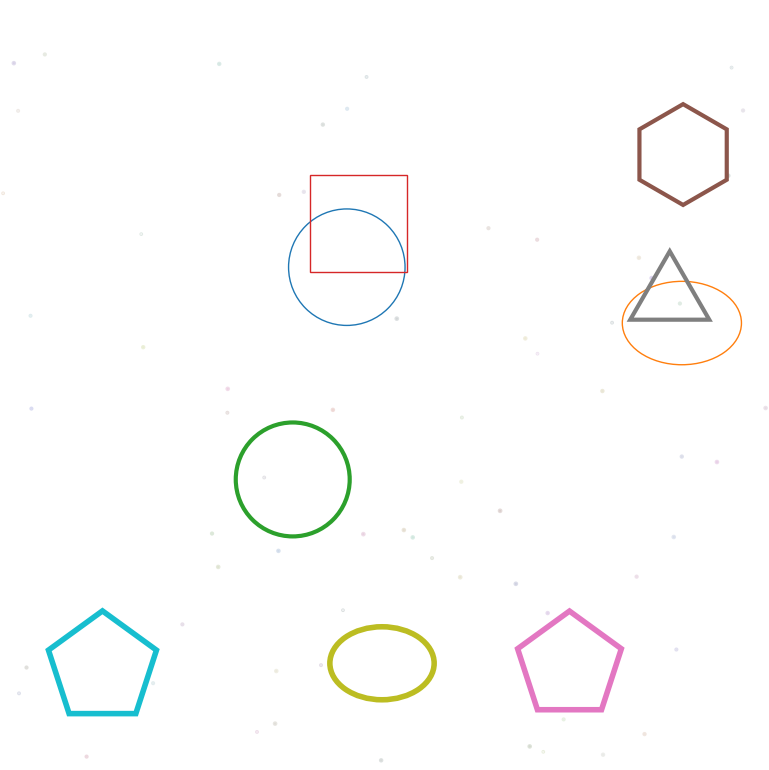[{"shape": "circle", "thickness": 0.5, "radius": 0.38, "center": [0.45, 0.653]}, {"shape": "oval", "thickness": 0.5, "radius": 0.39, "center": [0.886, 0.58]}, {"shape": "circle", "thickness": 1.5, "radius": 0.37, "center": [0.38, 0.377]}, {"shape": "square", "thickness": 0.5, "radius": 0.32, "center": [0.466, 0.71]}, {"shape": "hexagon", "thickness": 1.5, "radius": 0.33, "center": [0.887, 0.799]}, {"shape": "pentagon", "thickness": 2, "radius": 0.35, "center": [0.74, 0.136]}, {"shape": "triangle", "thickness": 1.5, "radius": 0.3, "center": [0.87, 0.614]}, {"shape": "oval", "thickness": 2, "radius": 0.34, "center": [0.496, 0.139]}, {"shape": "pentagon", "thickness": 2, "radius": 0.37, "center": [0.133, 0.133]}]